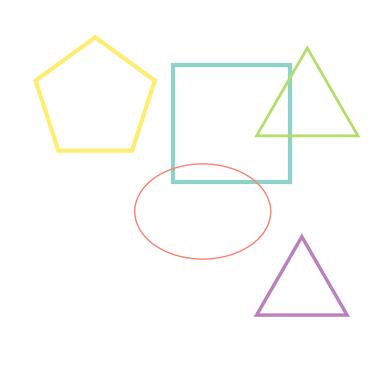[{"shape": "square", "thickness": 3, "radius": 0.76, "center": [0.601, 0.679]}, {"shape": "oval", "thickness": 1, "radius": 0.88, "center": [0.527, 0.451]}, {"shape": "triangle", "thickness": 2, "radius": 0.76, "center": [0.798, 0.723]}, {"shape": "triangle", "thickness": 2.5, "radius": 0.68, "center": [0.784, 0.249]}, {"shape": "pentagon", "thickness": 3, "radius": 0.81, "center": [0.247, 0.74]}]